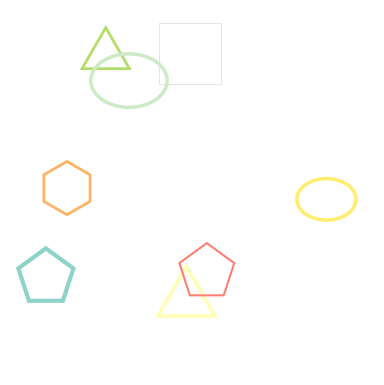[{"shape": "pentagon", "thickness": 3, "radius": 0.38, "center": [0.119, 0.28]}, {"shape": "triangle", "thickness": 2.5, "radius": 0.43, "center": [0.484, 0.222]}, {"shape": "pentagon", "thickness": 1.5, "radius": 0.37, "center": [0.537, 0.294]}, {"shape": "hexagon", "thickness": 2, "radius": 0.35, "center": [0.174, 0.511]}, {"shape": "triangle", "thickness": 2, "radius": 0.36, "center": [0.275, 0.857]}, {"shape": "square", "thickness": 0.5, "radius": 0.4, "center": [0.493, 0.861]}, {"shape": "oval", "thickness": 2.5, "radius": 0.5, "center": [0.335, 0.791]}, {"shape": "oval", "thickness": 2.5, "radius": 0.38, "center": [0.848, 0.482]}]